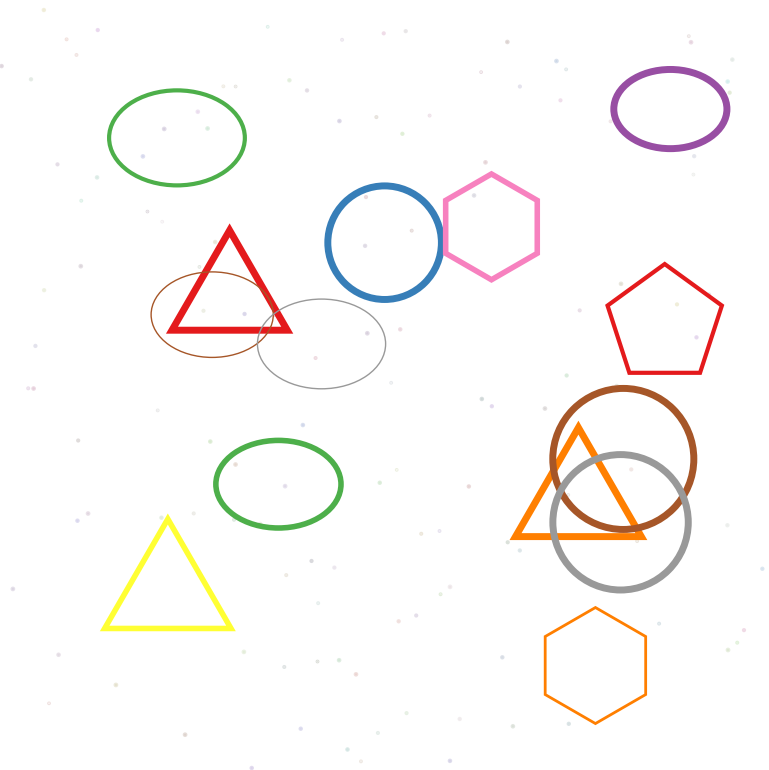[{"shape": "pentagon", "thickness": 1.5, "radius": 0.39, "center": [0.863, 0.579]}, {"shape": "triangle", "thickness": 2.5, "radius": 0.43, "center": [0.298, 0.614]}, {"shape": "circle", "thickness": 2.5, "radius": 0.37, "center": [0.499, 0.685]}, {"shape": "oval", "thickness": 2, "radius": 0.41, "center": [0.362, 0.371]}, {"shape": "oval", "thickness": 1.5, "radius": 0.44, "center": [0.23, 0.821]}, {"shape": "oval", "thickness": 2.5, "radius": 0.37, "center": [0.871, 0.858]}, {"shape": "hexagon", "thickness": 1, "radius": 0.38, "center": [0.773, 0.136]}, {"shape": "triangle", "thickness": 2.5, "radius": 0.47, "center": [0.751, 0.35]}, {"shape": "triangle", "thickness": 2, "radius": 0.47, "center": [0.218, 0.231]}, {"shape": "oval", "thickness": 0.5, "radius": 0.4, "center": [0.276, 0.591]}, {"shape": "circle", "thickness": 2.5, "radius": 0.46, "center": [0.809, 0.404]}, {"shape": "hexagon", "thickness": 2, "radius": 0.34, "center": [0.638, 0.705]}, {"shape": "circle", "thickness": 2.5, "radius": 0.44, "center": [0.806, 0.322]}, {"shape": "oval", "thickness": 0.5, "radius": 0.42, "center": [0.418, 0.553]}]